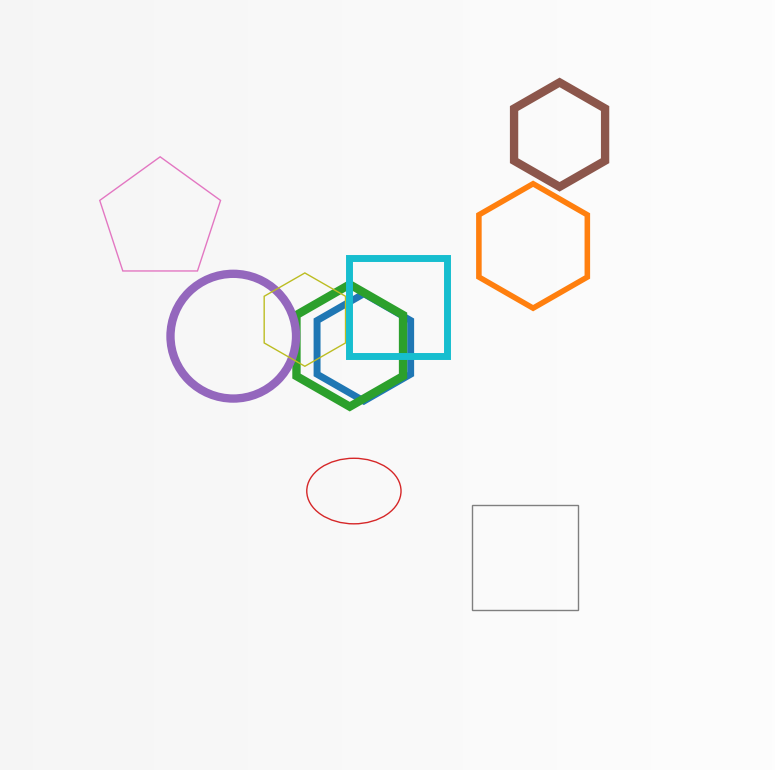[{"shape": "hexagon", "thickness": 2.5, "radius": 0.35, "center": [0.469, 0.549]}, {"shape": "hexagon", "thickness": 2, "radius": 0.4, "center": [0.688, 0.681]}, {"shape": "hexagon", "thickness": 3, "radius": 0.4, "center": [0.451, 0.551]}, {"shape": "oval", "thickness": 0.5, "radius": 0.3, "center": [0.457, 0.362]}, {"shape": "circle", "thickness": 3, "radius": 0.41, "center": [0.301, 0.563]}, {"shape": "hexagon", "thickness": 3, "radius": 0.34, "center": [0.722, 0.825]}, {"shape": "pentagon", "thickness": 0.5, "radius": 0.41, "center": [0.207, 0.714]}, {"shape": "square", "thickness": 0.5, "radius": 0.34, "center": [0.678, 0.276]}, {"shape": "hexagon", "thickness": 0.5, "radius": 0.3, "center": [0.393, 0.585]}, {"shape": "square", "thickness": 2.5, "radius": 0.32, "center": [0.514, 0.601]}]